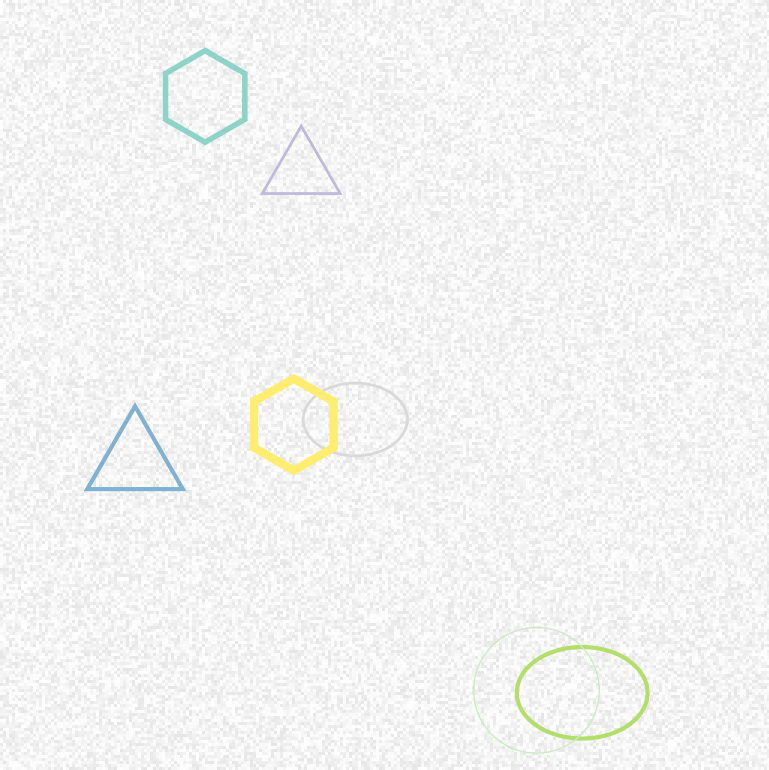[{"shape": "hexagon", "thickness": 2, "radius": 0.3, "center": [0.266, 0.875]}, {"shape": "triangle", "thickness": 1, "radius": 0.29, "center": [0.391, 0.778]}, {"shape": "triangle", "thickness": 1.5, "radius": 0.36, "center": [0.175, 0.401]}, {"shape": "oval", "thickness": 1.5, "radius": 0.42, "center": [0.756, 0.1]}, {"shape": "oval", "thickness": 1, "radius": 0.34, "center": [0.461, 0.455]}, {"shape": "circle", "thickness": 0.5, "radius": 0.41, "center": [0.697, 0.104]}, {"shape": "hexagon", "thickness": 3, "radius": 0.3, "center": [0.382, 0.449]}]